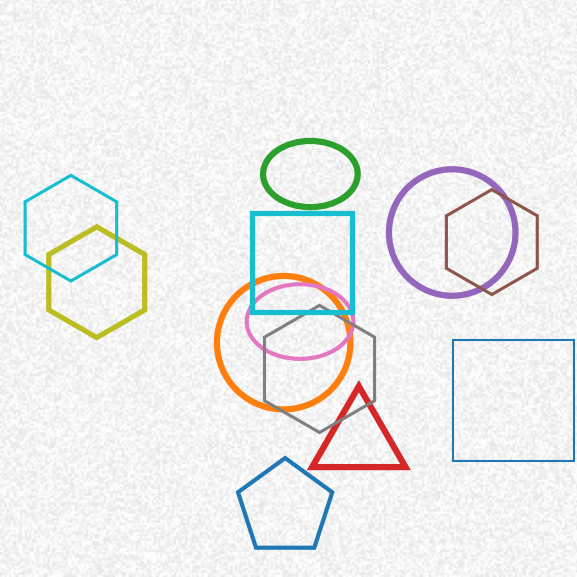[{"shape": "square", "thickness": 1, "radius": 0.52, "center": [0.889, 0.305]}, {"shape": "pentagon", "thickness": 2, "radius": 0.43, "center": [0.494, 0.12]}, {"shape": "circle", "thickness": 3, "radius": 0.58, "center": [0.491, 0.406]}, {"shape": "oval", "thickness": 3, "radius": 0.41, "center": [0.537, 0.698]}, {"shape": "triangle", "thickness": 3, "radius": 0.47, "center": [0.621, 0.237]}, {"shape": "circle", "thickness": 3, "radius": 0.55, "center": [0.783, 0.596]}, {"shape": "hexagon", "thickness": 1.5, "radius": 0.45, "center": [0.852, 0.58]}, {"shape": "oval", "thickness": 2, "radius": 0.46, "center": [0.52, 0.442]}, {"shape": "hexagon", "thickness": 1.5, "radius": 0.55, "center": [0.553, 0.36]}, {"shape": "hexagon", "thickness": 2.5, "radius": 0.48, "center": [0.168, 0.51]}, {"shape": "square", "thickness": 2.5, "radius": 0.43, "center": [0.523, 0.545]}, {"shape": "hexagon", "thickness": 1.5, "radius": 0.46, "center": [0.123, 0.604]}]